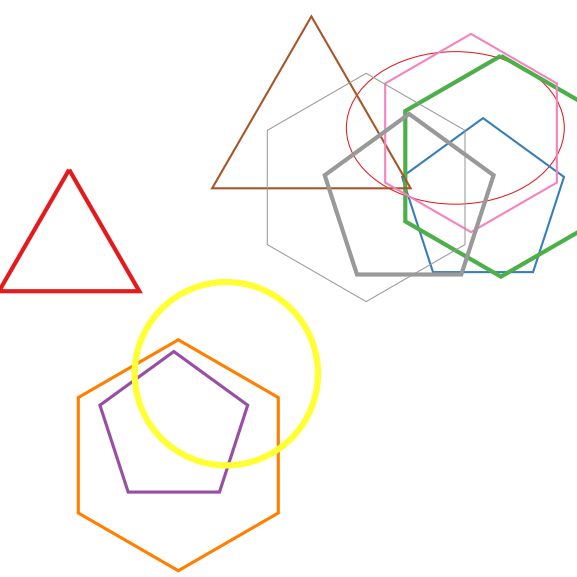[{"shape": "triangle", "thickness": 2, "radius": 0.7, "center": [0.12, 0.565]}, {"shape": "oval", "thickness": 0.5, "radius": 0.94, "center": [0.788, 0.778]}, {"shape": "pentagon", "thickness": 1, "radius": 0.74, "center": [0.836, 0.647]}, {"shape": "hexagon", "thickness": 2, "radius": 0.96, "center": [0.867, 0.711]}, {"shape": "pentagon", "thickness": 1.5, "radius": 0.67, "center": [0.301, 0.256]}, {"shape": "hexagon", "thickness": 1.5, "radius": 1.0, "center": [0.309, 0.211]}, {"shape": "circle", "thickness": 3, "radius": 0.79, "center": [0.392, 0.352]}, {"shape": "triangle", "thickness": 1, "radius": 0.99, "center": [0.539, 0.772]}, {"shape": "hexagon", "thickness": 1, "radius": 0.86, "center": [0.816, 0.769]}, {"shape": "hexagon", "thickness": 0.5, "radius": 0.99, "center": [0.634, 0.675]}, {"shape": "pentagon", "thickness": 2, "radius": 0.77, "center": [0.708, 0.648]}]